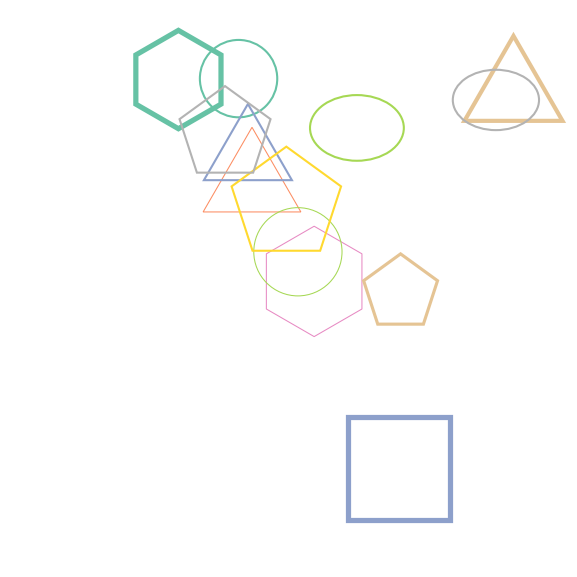[{"shape": "hexagon", "thickness": 2.5, "radius": 0.43, "center": [0.309, 0.861]}, {"shape": "circle", "thickness": 1, "radius": 0.33, "center": [0.413, 0.863]}, {"shape": "triangle", "thickness": 0.5, "radius": 0.49, "center": [0.436, 0.681]}, {"shape": "triangle", "thickness": 1, "radius": 0.44, "center": [0.429, 0.731]}, {"shape": "square", "thickness": 2.5, "radius": 0.44, "center": [0.691, 0.188]}, {"shape": "hexagon", "thickness": 0.5, "radius": 0.48, "center": [0.544, 0.512]}, {"shape": "oval", "thickness": 1, "radius": 0.41, "center": [0.618, 0.778]}, {"shape": "circle", "thickness": 0.5, "radius": 0.38, "center": [0.516, 0.563]}, {"shape": "pentagon", "thickness": 1, "radius": 0.5, "center": [0.496, 0.646]}, {"shape": "pentagon", "thickness": 1.5, "radius": 0.34, "center": [0.694, 0.492]}, {"shape": "triangle", "thickness": 2, "radius": 0.49, "center": [0.889, 0.839]}, {"shape": "oval", "thickness": 1, "radius": 0.37, "center": [0.859, 0.826]}, {"shape": "pentagon", "thickness": 1, "radius": 0.41, "center": [0.39, 0.767]}]